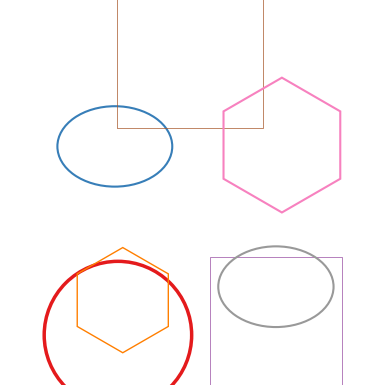[{"shape": "circle", "thickness": 2.5, "radius": 0.96, "center": [0.306, 0.13]}, {"shape": "oval", "thickness": 1.5, "radius": 0.75, "center": [0.298, 0.62]}, {"shape": "square", "thickness": 0.5, "radius": 0.86, "center": [0.718, 0.162]}, {"shape": "hexagon", "thickness": 1, "radius": 0.68, "center": [0.319, 0.22]}, {"shape": "square", "thickness": 0.5, "radius": 0.95, "center": [0.493, 0.857]}, {"shape": "hexagon", "thickness": 1.5, "radius": 0.88, "center": [0.732, 0.623]}, {"shape": "oval", "thickness": 1.5, "radius": 0.75, "center": [0.717, 0.255]}]